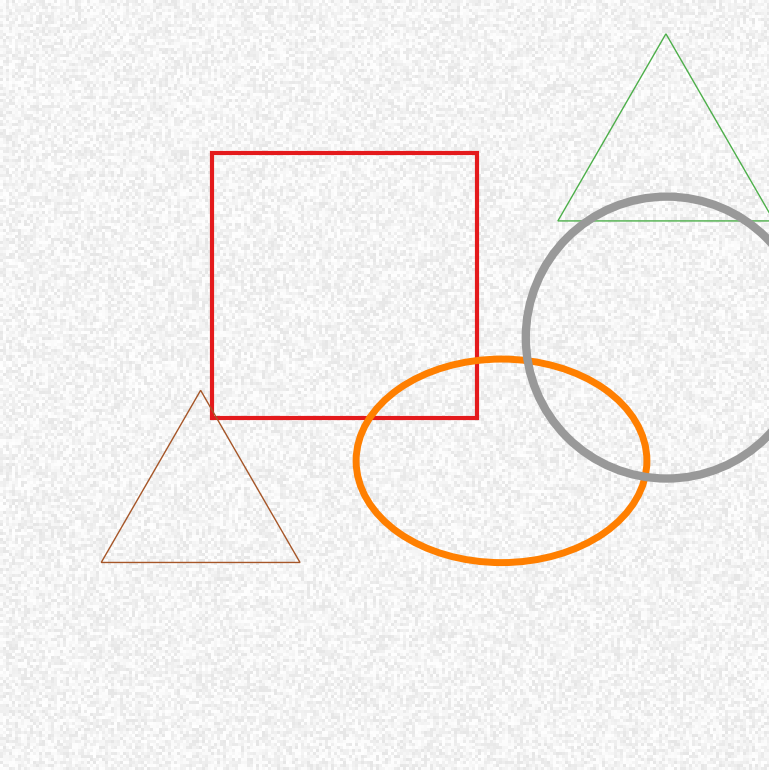[{"shape": "square", "thickness": 1.5, "radius": 0.86, "center": [0.448, 0.629]}, {"shape": "triangle", "thickness": 0.5, "radius": 0.81, "center": [0.865, 0.794]}, {"shape": "oval", "thickness": 2.5, "radius": 0.94, "center": [0.651, 0.402]}, {"shape": "triangle", "thickness": 0.5, "radius": 0.75, "center": [0.261, 0.344]}, {"shape": "circle", "thickness": 3, "radius": 0.92, "center": [0.866, 0.562]}]